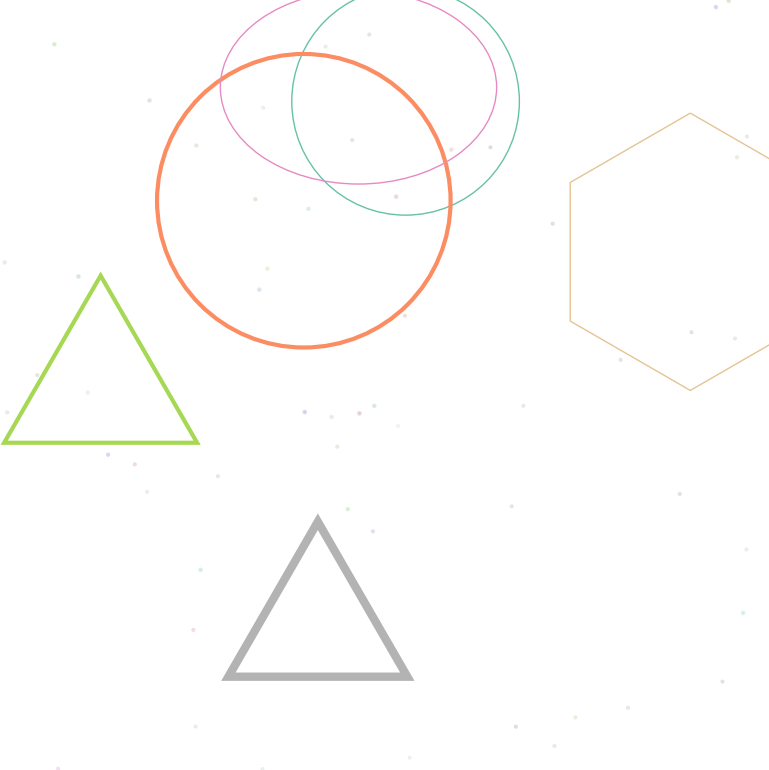[{"shape": "circle", "thickness": 0.5, "radius": 0.74, "center": [0.527, 0.868]}, {"shape": "circle", "thickness": 1.5, "radius": 0.95, "center": [0.395, 0.739]}, {"shape": "oval", "thickness": 0.5, "radius": 0.9, "center": [0.466, 0.887]}, {"shape": "triangle", "thickness": 1.5, "radius": 0.72, "center": [0.131, 0.497]}, {"shape": "hexagon", "thickness": 0.5, "radius": 0.9, "center": [0.897, 0.673]}, {"shape": "triangle", "thickness": 3, "radius": 0.67, "center": [0.413, 0.188]}]